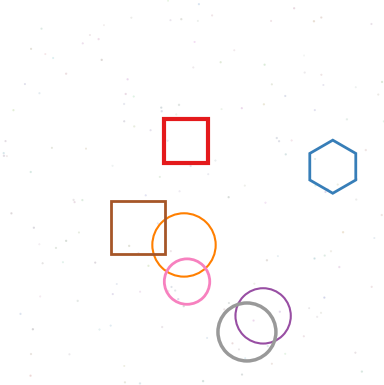[{"shape": "square", "thickness": 3, "radius": 0.29, "center": [0.483, 0.633]}, {"shape": "hexagon", "thickness": 2, "radius": 0.34, "center": [0.864, 0.567]}, {"shape": "circle", "thickness": 1.5, "radius": 0.36, "center": [0.683, 0.18]}, {"shape": "circle", "thickness": 1.5, "radius": 0.41, "center": [0.478, 0.364]}, {"shape": "square", "thickness": 2, "radius": 0.35, "center": [0.359, 0.409]}, {"shape": "circle", "thickness": 2, "radius": 0.3, "center": [0.486, 0.269]}, {"shape": "circle", "thickness": 2.5, "radius": 0.38, "center": [0.641, 0.138]}]